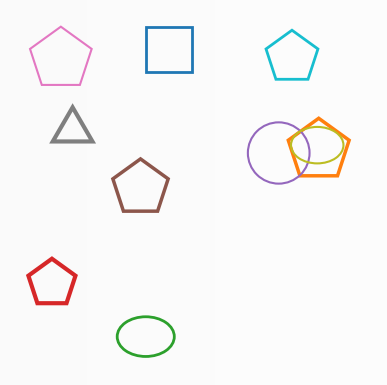[{"shape": "square", "thickness": 2, "radius": 0.29, "center": [0.437, 0.872]}, {"shape": "pentagon", "thickness": 2.5, "radius": 0.41, "center": [0.822, 0.61]}, {"shape": "oval", "thickness": 2, "radius": 0.37, "center": [0.376, 0.126]}, {"shape": "pentagon", "thickness": 3, "radius": 0.32, "center": [0.134, 0.264]}, {"shape": "circle", "thickness": 1.5, "radius": 0.4, "center": [0.719, 0.603]}, {"shape": "pentagon", "thickness": 2.5, "radius": 0.38, "center": [0.363, 0.512]}, {"shape": "pentagon", "thickness": 1.5, "radius": 0.42, "center": [0.157, 0.847]}, {"shape": "triangle", "thickness": 3, "radius": 0.3, "center": [0.187, 0.662]}, {"shape": "oval", "thickness": 1.5, "radius": 0.34, "center": [0.819, 0.623]}, {"shape": "pentagon", "thickness": 2, "radius": 0.35, "center": [0.753, 0.851]}]